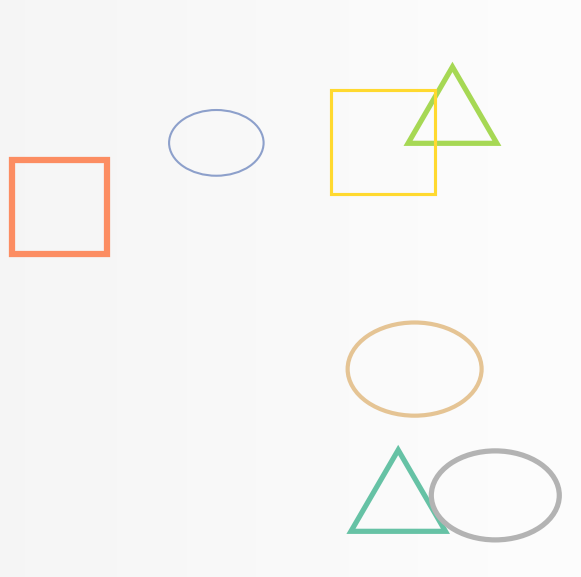[{"shape": "triangle", "thickness": 2.5, "radius": 0.47, "center": [0.685, 0.126]}, {"shape": "square", "thickness": 3, "radius": 0.41, "center": [0.102, 0.64]}, {"shape": "oval", "thickness": 1, "radius": 0.41, "center": [0.372, 0.752]}, {"shape": "triangle", "thickness": 2.5, "radius": 0.44, "center": [0.778, 0.795]}, {"shape": "square", "thickness": 1.5, "radius": 0.45, "center": [0.659, 0.753]}, {"shape": "oval", "thickness": 2, "radius": 0.58, "center": [0.713, 0.36]}, {"shape": "oval", "thickness": 2.5, "radius": 0.55, "center": [0.852, 0.141]}]